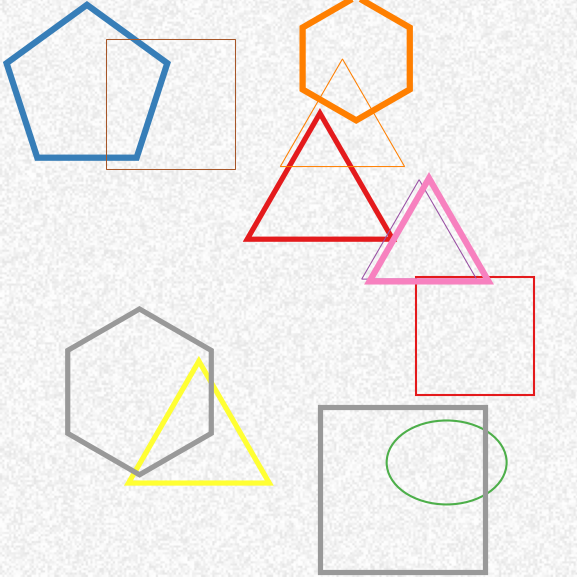[{"shape": "square", "thickness": 1, "radius": 0.51, "center": [0.822, 0.418]}, {"shape": "triangle", "thickness": 2.5, "radius": 0.73, "center": [0.554, 0.658]}, {"shape": "pentagon", "thickness": 3, "radius": 0.73, "center": [0.151, 0.844]}, {"shape": "oval", "thickness": 1, "radius": 0.52, "center": [0.773, 0.198]}, {"shape": "triangle", "thickness": 0.5, "radius": 0.57, "center": [0.726, 0.573]}, {"shape": "triangle", "thickness": 0.5, "radius": 0.62, "center": [0.593, 0.773]}, {"shape": "hexagon", "thickness": 3, "radius": 0.54, "center": [0.617, 0.898]}, {"shape": "triangle", "thickness": 2.5, "radius": 0.7, "center": [0.344, 0.233]}, {"shape": "square", "thickness": 0.5, "radius": 0.56, "center": [0.295, 0.818]}, {"shape": "triangle", "thickness": 3, "radius": 0.6, "center": [0.743, 0.571]}, {"shape": "hexagon", "thickness": 2.5, "radius": 0.72, "center": [0.242, 0.321]}, {"shape": "square", "thickness": 2.5, "radius": 0.72, "center": [0.698, 0.152]}]